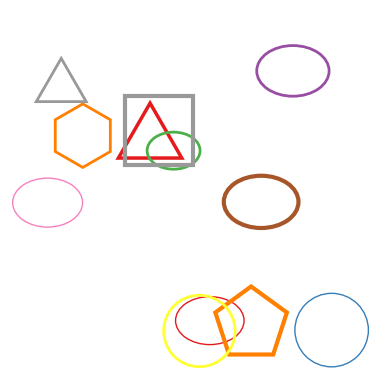[{"shape": "triangle", "thickness": 2.5, "radius": 0.48, "center": [0.39, 0.637]}, {"shape": "oval", "thickness": 1, "radius": 0.44, "center": [0.545, 0.167]}, {"shape": "circle", "thickness": 1, "radius": 0.48, "center": [0.861, 0.143]}, {"shape": "oval", "thickness": 2, "radius": 0.34, "center": [0.451, 0.609]}, {"shape": "oval", "thickness": 2, "radius": 0.47, "center": [0.761, 0.816]}, {"shape": "pentagon", "thickness": 3, "radius": 0.49, "center": [0.652, 0.158]}, {"shape": "hexagon", "thickness": 2, "radius": 0.41, "center": [0.215, 0.648]}, {"shape": "circle", "thickness": 2, "radius": 0.46, "center": [0.518, 0.14]}, {"shape": "oval", "thickness": 3, "radius": 0.48, "center": [0.678, 0.476]}, {"shape": "oval", "thickness": 1, "radius": 0.45, "center": [0.124, 0.474]}, {"shape": "triangle", "thickness": 2, "radius": 0.37, "center": [0.159, 0.773]}, {"shape": "square", "thickness": 3, "radius": 0.44, "center": [0.413, 0.661]}]